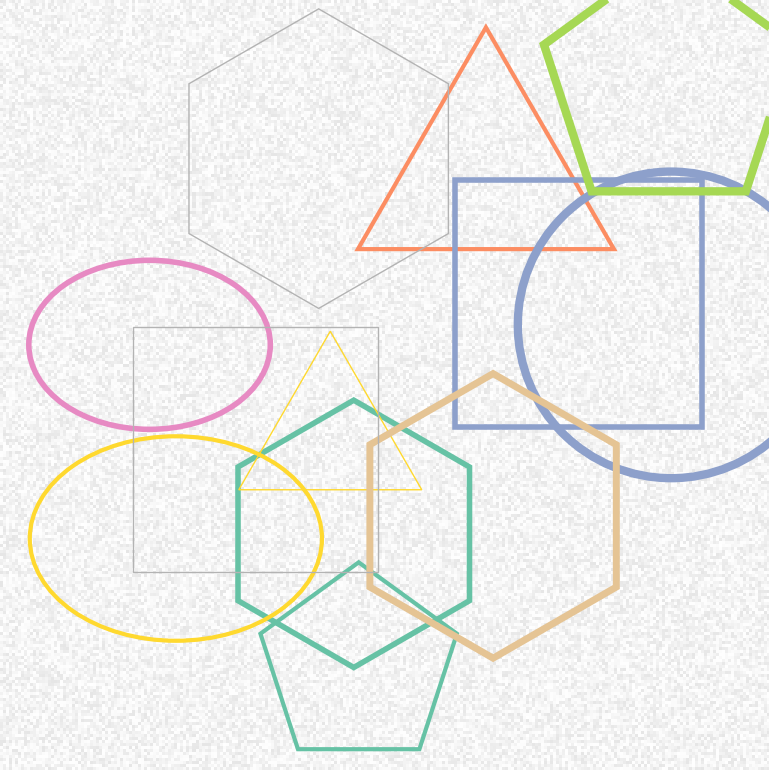[{"shape": "hexagon", "thickness": 2, "radius": 0.87, "center": [0.459, 0.307]}, {"shape": "pentagon", "thickness": 1.5, "radius": 0.67, "center": [0.466, 0.136]}, {"shape": "triangle", "thickness": 1.5, "radius": 0.96, "center": [0.631, 0.772]}, {"shape": "circle", "thickness": 3, "radius": 1.0, "center": [0.872, 0.578]}, {"shape": "square", "thickness": 2, "radius": 0.8, "center": [0.751, 0.606]}, {"shape": "oval", "thickness": 2, "radius": 0.78, "center": [0.194, 0.552]}, {"shape": "pentagon", "thickness": 3, "radius": 0.85, "center": [0.868, 0.889]}, {"shape": "oval", "thickness": 1.5, "radius": 0.95, "center": [0.228, 0.301]}, {"shape": "triangle", "thickness": 0.5, "radius": 0.69, "center": [0.429, 0.433]}, {"shape": "hexagon", "thickness": 2.5, "radius": 0.92, "center": [0.64, 0.33]}, {"shape": "square", "thickness": 0.5, "radius": 0.79, "center": [0.332, 0.416]}, {"shape": "hexagon", "thickness": 0.5, "radius": 0.97, "center": [0.414, 0.794]}]